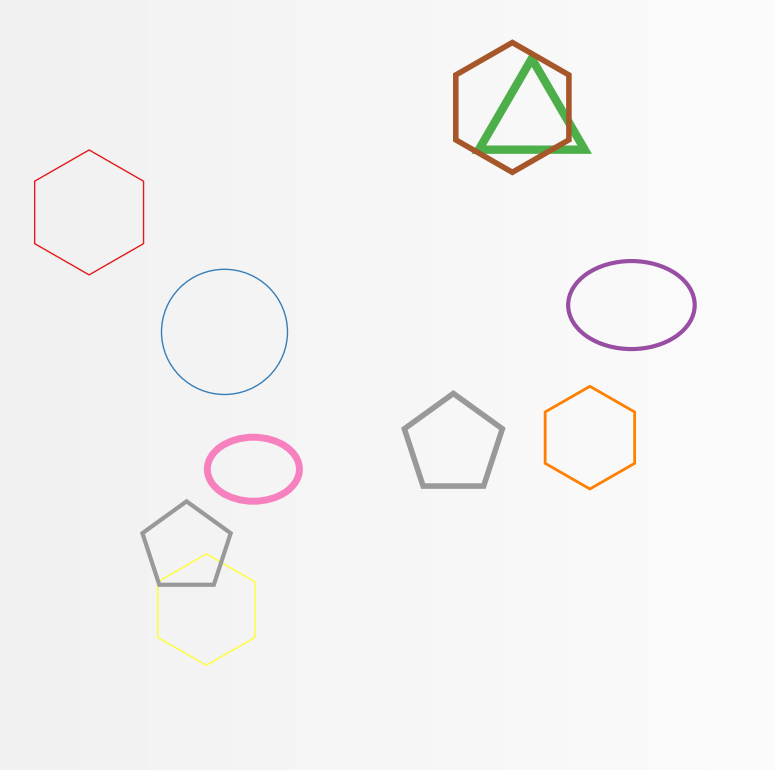[{"shape": "hexagon", "thickness": 0.5, "radius": 0.41, "center": [0.115, 0.724]}, {"shape": "circle", "thickness": 0.5, "radius": 0.41, "center": [0.29, 0.569]}, {"shape": "triangle", "thickness": 3, "radius": 0.39, "center": [0.686, 0.845]}, {"shape": "oval", "thickness": 1.5, "radius": 0.41, "center": [0.815, 0.604]}, {"shape": "hexagon", "thickness": 1, "radius": 0.33, "center": [0.761, 0.432]}, {"shape": "hexagon", "thickness": 0.5, "radius": 0.36, "center": [0.266, 0.208]}, {"shape": "hexagon", "thickness": 2, "radius": 0.42, "center": [0.661, 0.861]}, {"shape": "oval", "thickness": 2.5, "radius": 0.3, "center": [0.327, 0.391]}, {"shape": "pentagon", "thickness": 2, "radius": 0.33, "center": [0.585, 0.423]}, {"shape": "pentagon", "thickness": 1.5, "radius": 0.3, "center": [0.241, 0.289]}]